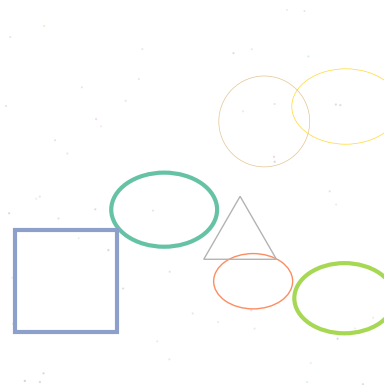[{"shape": "oval", "thickness": 3, "radius": 0.69, "center": [0.426, 0.455]}, {"shape": "oval", "thickness": 1, "radius": 0.51, "center": [0.658, 0.27]}, {"shape": "square", "thickness": 3, "radius": 0.67, "center": [0.172, 0.27]}, {"shape": "oval", "thickness": 3, "radius": 0.65, "center": [0.895, 0.225]}, {"shape": "oval", "thickness": 0.5, "radius": 0.7, "center": [0.898, 0.723]}, {"shape": "circle", "thickness": 0.5, "radius": 0.59, "center": [0.686, 0.685]}, {"shape": "triangle", "thickness": 1, "radius": 0.54, "center": [0.624, 0.381]}]